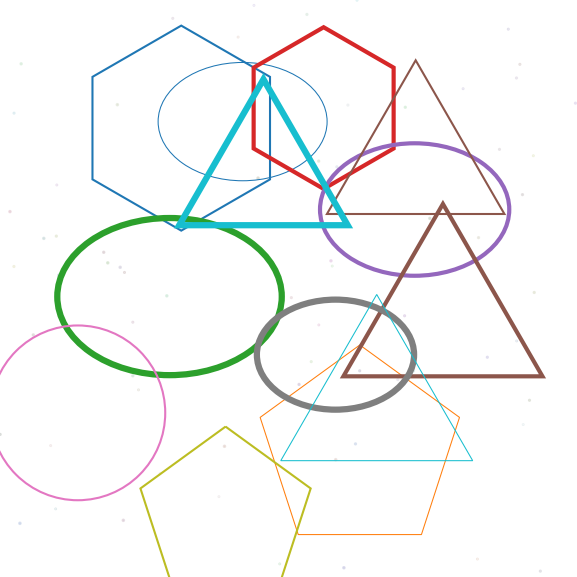[{"shape": "hexagon", "thickness": 1, "radius": 0.89, "center": [0.314, 0.777]}, {"shape": "oval", "thickness": 0.5, "radius": 0.73, "center": [0.42, 0.789]}, {"shape": "pentagon", "thickness": 0.5, "radius": 0.91, "center": [0.623, 0.22]}, {"shape": "oval", "thickness": 3, "radius": 0.97, "center": [0.294, 0.486]}, {"shape": "hexagon", "thickness": 2, "radius": 0.7, "center": [0.56, 0.812]}, {"shape": "oval", "thickness": 2, "radius": 0.82, "center": [0.718, 0.636]}, {"shape": "triangle", "thickness": 1, "radius": 0.89, "center": [0.72, 0.717]}, {"shape": "triangle", "thickness": 2, "radius": 0.99, "center": [0.767, 0.447]}, {"shape": "circle", "thickness": 1, "radius": 0.76, "center": [0.135, 0.284]}, {"shape": "oval", "thickness": 3, "radius": 0.68, "center": [0.581, 0.385]}, {"shape": "pentagon", "thickness": 1, "radius": 0.77, "center": [0.391, 0.105]}, {"shape": "triangle", "thickness": 3, "radius": 0.84, "center": [0.456, 0.693]}, {"shape": "triangle", "thickness": 0.5, "radius": 0.96, "center": [0.652, 0.297]}]